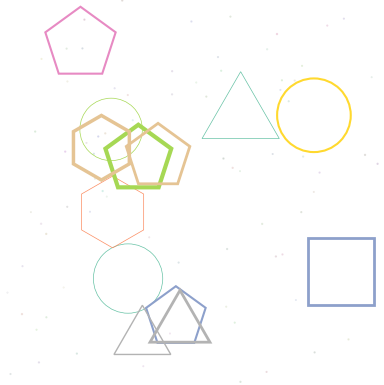[{"shape": "circle", "thickness": 0.5, "radius": 0.45, "center": [0.333, 0.277]}, {"shape": "triangle", "thickness": 0.5, "radius": 0.58, "center": [0.625, 0.698]}, {"shape": "hexagon", "thickness": 0.5, "radius": 0.47, "center": [0.292, 0.449]}, {"shape": "square", "thickness": 2, "radius": 0.43, "center": [0.887, 0.295]}, {"shape": "pentagon", "thickness": 1.5, "radius": 0.41, "center": [0.457, 0.175]}, {"shape": "pentagon", "thickness": 1.5, "radius": 0.48, "center": [0.209, 0.886]}, {"shape": "circle", "thickness": 0.5, "radius": 0.41, "center": [0.289, 0.664]}, {"shape": "pentagon", "thickness": 3, "radius": 0.45, "center": [0.359, 0.586]}, {"shape": "circle", "thickness": 1.5, "radius": 0.48, "center": [0.815, 0.701]}, {"shape": "pentagon", "thickness": 2, "radius": 0.43, "center": [0.411, 0.593]}, {"shape": "hexagon", "thickness": 2.5, "radius": 0.42, "center": [0.263, 0.616]}, {"shape": "triangle", "thickness": 2, "radius": 0.45, "center": [0.467, 0.156]}, {"shape": "triangle", "thickness": 1, "radius": 0.43, "center": [0.37, 0.122]}]